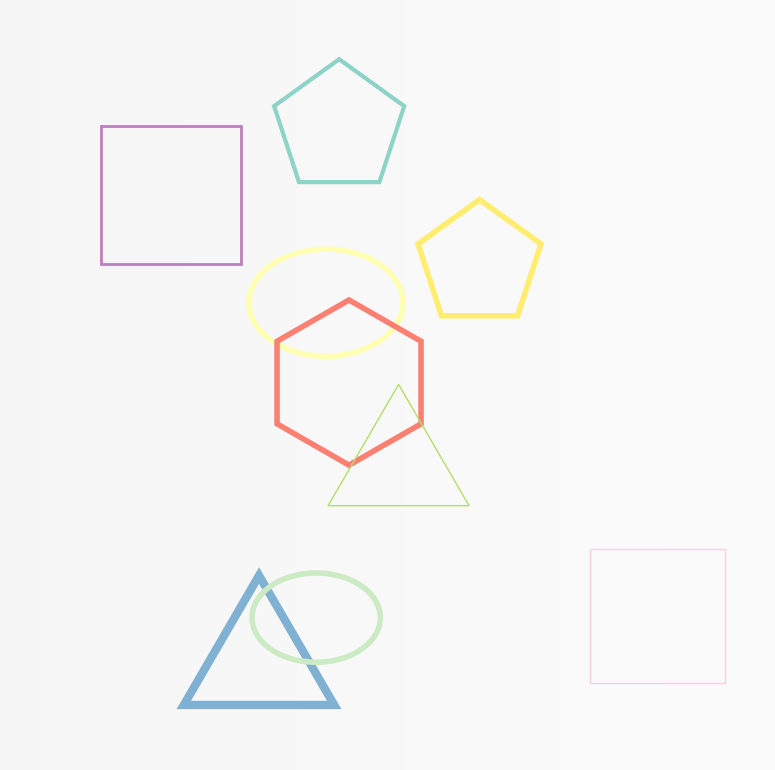[{"shape": "pentagon", "thickness": 1.5, "radius": 0.44, "center": [0.438, 0.835]}, {"shape": "oval", "thickness": 2, "radius": 0.5, "center": [0.421, 0.607]}, {"shape": "hexagon", "thickness": 2, "radius": 0.54, "center": [0.45, 0.503]}, {"shape": "triangle", "thickness": 3, "radius": 0.56, "center": [0.334, 0.141]}, {"shape": "triangle", "thickness": 0.5, "radius": 0.53, "center": [0.514, 0.396]}, {"shape": "square", "thickness": 0.5, "radius": 0.44, "center": [0.849, 0.2]}, {"shape": "square", "thickness": 1, "radius": 0.45, "center": [0.221, 0.747]}, {"shape": "oval", "thickness": 2, "radius": 0.41, "center": [0.408, 0.198]}, {"shape": "pentagon", "thickness": 2, "radius": 0.42, "center": [0.619, 0.657]}]